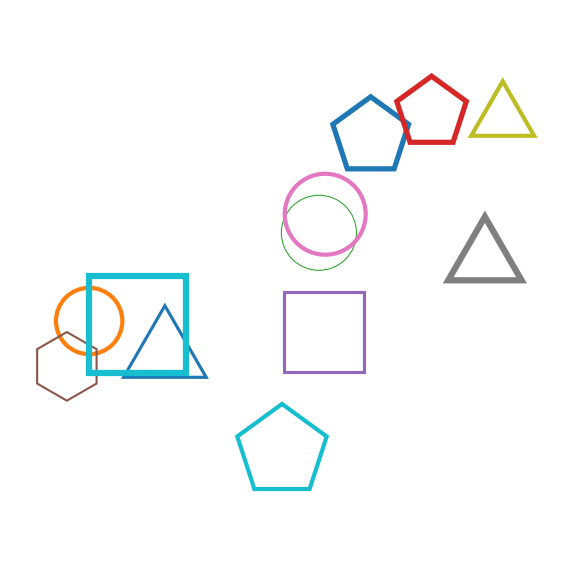[{"shape": "pentagon", "thickness": 2.5, "radius": 0.34, "center": [0.642, 0.763]}, {"shape": "triangle", "thickness": 1.5, "radius": 0.41, "center": [0.285, 0.387]}, {"shape": "circle", "thickness": 2, "radius": 0.29, "center": [0.154, 0.443]}, {"shape": "circle", "thickness": 0.5, "radius": 0.32, "center": [0.552, 0.596]}, {"shape": "pentagon", "thickness": 2.5, "radius": 0.32, "center": [0.747, 0.804]}, {"shape": "square", "thickness": 1.5, "radius": 0.34, "center": [0.561, 0.424]}, {"shape": "hexagon", "thickness": 1, "radius": 0.3, "center": [0.116, 0.365]}, {"shape": "circle", "thickness": 2, "radius": 0.35, "center": [0.563, 0.628]}, {"shape": "triangle", "thickness": 3, "radius": 0.37, "center": [0.84, 0.55]}, {"shape": "triangle", "thickness": 2, "radius": 0.31, "center": [0.87, 0.795]}, {"shape": "square", "thickness": 3, "radius": 0.42, "center": [0.238, 0.438]}, {"shape": "pentagon", "thickness": 2, "radius": 0.41, "center": [0.488, 0.218]}]